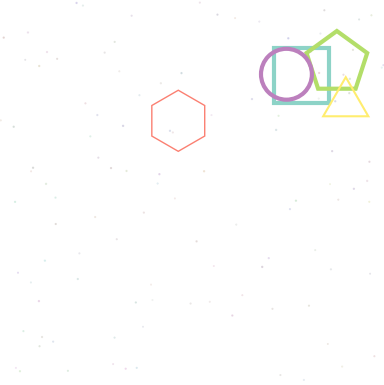[{"shape": "square", "thickness": 3, "radius": 0.36, "center": [0.783, 0.803]}, {"shape": "hexagon", "thickness": 1, "radius": 0.4, "center": [0.463, 0.686]}, {"shape": "pentagon", "thickness": 3, "radius": 0.41, "center": [0.875, 0.837]}, {"shape": "circle", "thickness": 3, "radius": 0.33, "center": [0.744, 0.807]}, {"shape": "triangle", "thickness": 1.5, "radius": 0.34, "center": [0.898, 0.732]}]